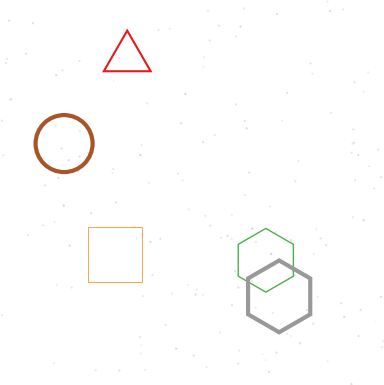[{"shape": "triangle", "thickness": 1.5, "radius": 0.35, "center": [0.33, 0.85]}, {"shape": "hexagon", "thickness": 1, "radius": 0.41, "center": [0.69, 0.324]}, {"shape": "square", "thickness": 0.5, "radius": 0.35, "center": [0.299, 0.339]}, {"shape": "circle", "thickness": 3, "radius": 0.37, "center": [0.166, 0.627]}, {"shape": "hexagon", "thickness": 3, "radius": 0.47, "center": [0.725, 0.23]}]